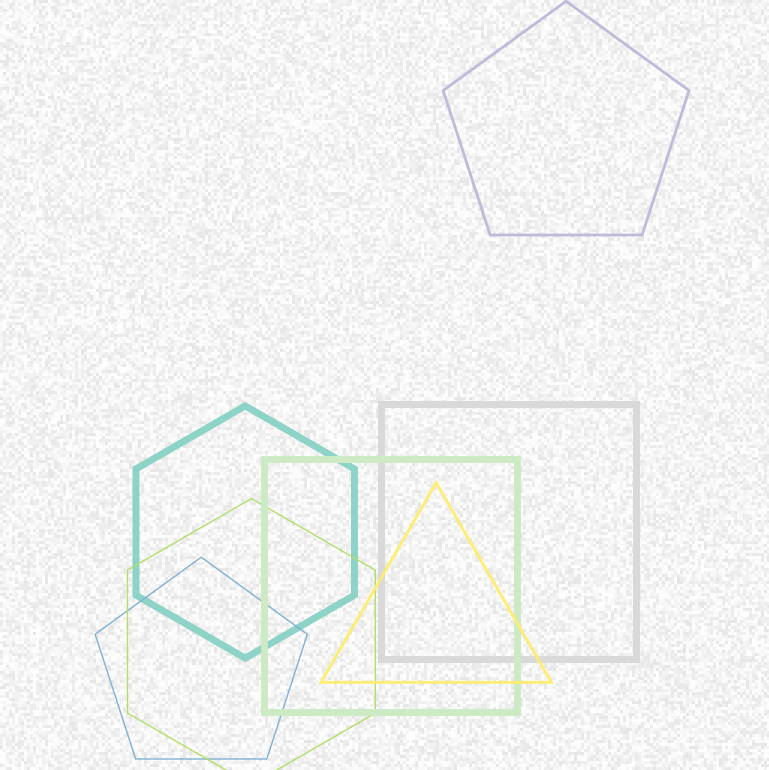[{"shape": "hexagon", "thickness": 2.5, "radius": 0.82, "center": [0.318, 0.309]}, {"shape": "pentagon", "thickness": 1, "radius": 0.84, "center": [0.735, 0.831]}, {"shape": "pentagon", "thickness": 0.5, "radius": 0.72, "center": [0.261, 0.132]}, {"shape": "hexagon", "thickness": 0.5, "radius": 0.93, "center": [0.326, 0.167]}, {"shape": "square", "thickness": 2.5, "radius": 0.83, "center": [0.661, 0.31]}, {"shape": "square", "thickness": 2.5, "radius": 0.82, "center": [0.507, 0.24]}, {"shape": "triangle", "thickness": 1, "radius": 0.86, "center": [0.566, 0.2]}]